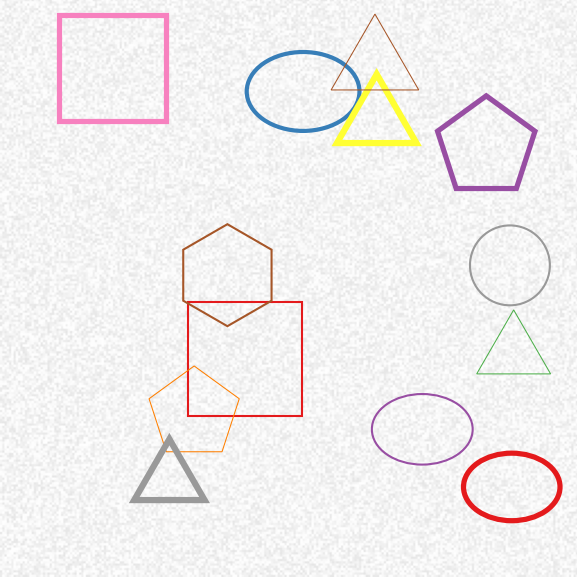[{"shape": "oval", "thickness": 2.5, "radius": 0.42, "center": [0.886, 0.156]}, {"shape": "square", "thickness": 1, "radius": 0.49, "center": [0.424, 0.378]}, {"shape": "oval", "thickness": 2, "radius": 0.49, "center": [0.525, 0.841]}, {"shape": "triangle", "thickness": 0.5, "radius": 0.37, "center": [0.889, 0.389]}, {"shape": "oval", "thickness": 1, "radius": 0.44, "center": [0.731, 0.256]}, {"shape": "pentagon", "thickness": 2.5, "radius": 0.44, "center": [0.842, 0.744]}, {"shape": "pentagon", "thickness": 0.5, "radius": 0.41, "center": [0.336, 0.283]}, {"shape": "triangle", "thickness": 3, "radius": 0.4, "center": [0.652, 0.791]}, {"shape": "triangle", "thickness": 0.5, "radius": 0.44, "center": [0.649, 0.887]}, {"shape": "hexagon", "thickness": 1, "radius": 0.44, "center": [0.394, 0.523]}, {"shape": "square", "thickness": 2.5, "radius": 0.46, "center": [0.195, 0.882]}, {"shape": "circle", "thickness": 1, "radius": 0.35, "center": [0.883, 0.54]}, {"shape": "triangle", "thickness": 3, "radius": 0.35, "center": [0.293, 0.168]}]